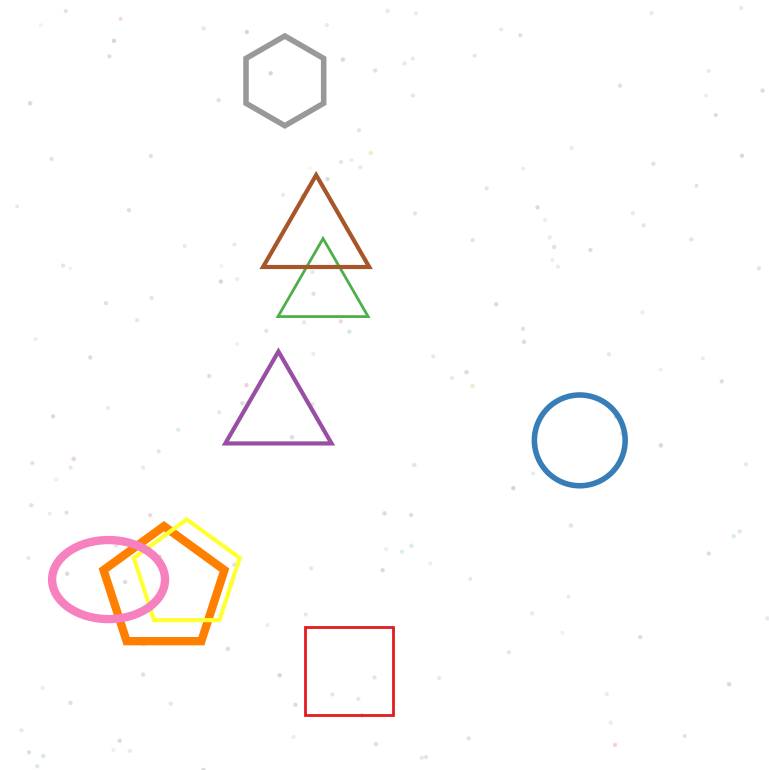[{"shape": "square", "thickness": 1, "radius": 0.29, "center": [0.453, 0.129]}, {"shape": "circle", "thickness": 2, "radius": 0.29, "center": [0.753, 0.428]}, {"shape": "triangle", "thickness": 1, "radius": 0.34, "center": [0.42, 0.623]}, {"shape": "triangle", "thickness": 1.5, "radius": 0.4, "center": [0.362, 0.464]}, {"shape": "pentagon", "thickness": 3, "radius": 0.41, "center": [0.213, 0.234]}, {"shape": "pentagon", "thickness": 1.5, "radius": 0.36, "center": [0.243, 0.253]}, {"shape": "triangle", "thickness": 1.5, "radius": 0.4, "center": [0.411, 0.693]}, {"shape": "oval", "thickness": 3, "radius": 0.37, "center": [0.141, 0.247]}, {"shape": "hexagon", "thickness": 2, "radius": 0.29, "center": [0.37, 0.895]}]